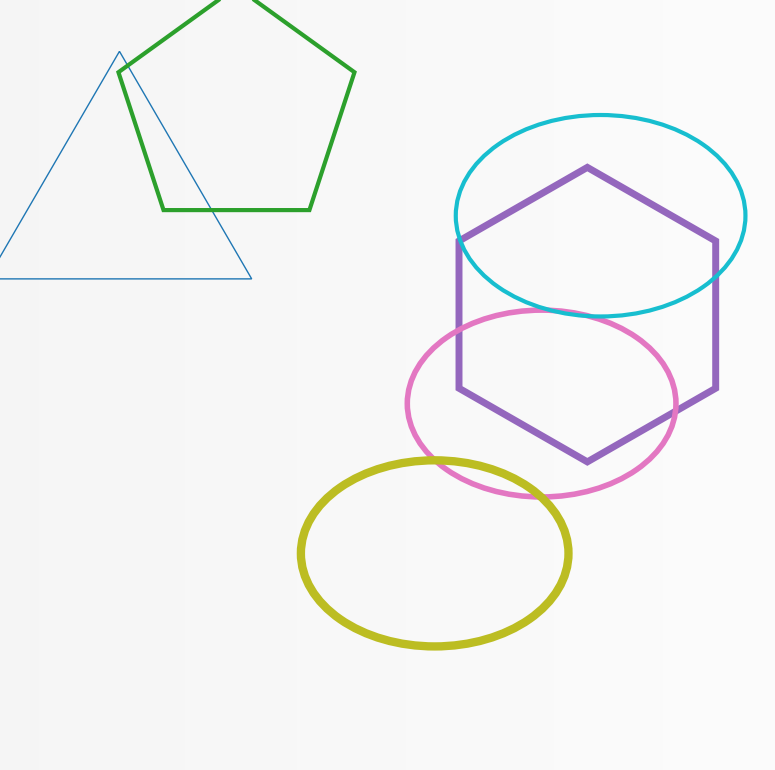[{"shape": "triangle", "thickness": 0.5, "radius": 0.99, "center": [0.154, 0.736]}, {"shape": "pentagon", "thickness": 1.5, "radius": 0.8, "center": [0.305, 0.857]}, {"shape": "hexagon", "thickness": 2.5, "radius": 0.96, "center": [0.758, 0.591]}, {"shape": "oval", "thickness": 2, "radius": 0.87, "center": [0.699, 0.476]}, {"shape": "oval", "thickness": 3, "radius": 0.86, "center": [0.561, 0.281]}, {"shape": "oval", "thickness": 1.5, "radius": 0.93, "center": [0.775, 0.72]}]